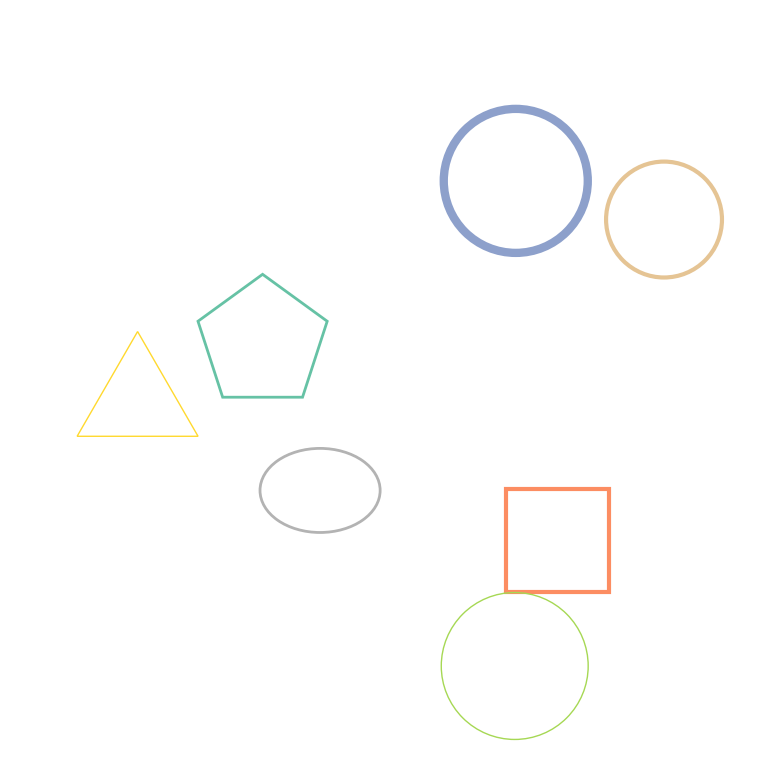[{"shape": "pentagon", "thickness": 1, "radius": 0.44, "center": [0.341, 0.556]}, {"shape": "square", "thickness": 1.5, "radius": 0.33, "center": [0.723, 0.298]}, {"shape": "circle", "thickness": 3, "radius": 0.47, "center": [0.67, 0.765]}, {"shape": "circle", "thickness": 0.5, "radius": 0.48, "center": [0.668, 0.135]}, {"shape": "triangle", "thickness": 0.5, "radius": 0.45, "center": [0.179, 0.479]}, {"shape": "circle", "thickness": 1.5, "radius": 0.38, "center": [0.862, 0.715]}, {"shape": "oval", "thickness": 1, "radius": 0.39, "center": [0.416, 0.363]}]